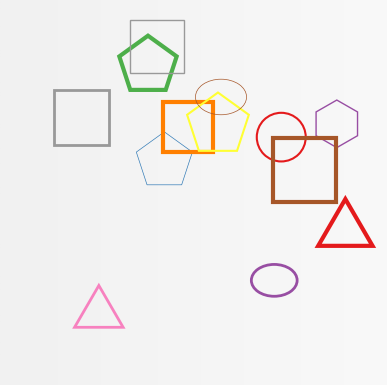[{"shape": "circle", "thickness": 1.5, "radius": 0.32, "center": [0.726, 0.644]}, {"shape": "triangle", "thickness": 3, "radius": 0.4, "center": [0.891, 0.402]}, {"shape": "pentagon", "thickness": 0.5, "radius": 0.38, "center": [0.424, 0.581]}, {"shape": "pentagon", "thickness": 3, "radius": 0.39, "center": [0.382, 0.829]}, {"shape": "hexagon", "thickness": 1, "radius": 0.31, "center": [0.869, 0.678]}, {"shape": "oval", "thickness": 2, "radius": 0.3, "center": [0.708, 0.272]}, {"shape": "square", "thickness": 3, "radius": 0.32, "center": [0.485, 0.671]}, {"shape": "pentagon", "thickness": 1.5, "radius": 0.42, "center": [0.562, 0.676]}, {"shape": "oval", "thickness": 0.5, "radius": 0.33, "center": [0.57, 0.748]}, {"shape": "square", "thickness": 3, "radius": 0.41, "center": [0.786, 0.558]}, {"shape": "triangle", "thickness": 2, "radius": 0.36, "center": [0.255, 0.186]}, {"shape": "square", "thickness": 1, "radius": 0.35, "center": [0.405, 0.879]}, {"shape": "square", "thickness": 2, "radius": 0.36, "center": [0.211, 0.694]}]